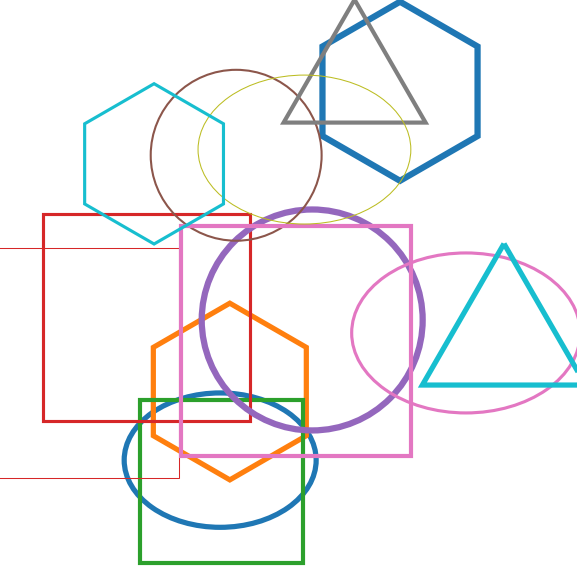[{"shape": "hexagon", "thickness": 3, "radius": 0.78, "center": [0.693, 0.841]}, {"shape": "oval", "thickness": 2.5, "radius": 0.83, "center": [0.381, 0.202]}, {"shape": "hexagon", "thickness": 2.5, "radius": 0.76, "center": [0.398, 0.321]}, {"shape": "square", "thickness": 2, "radius": 0.71, "center": [0.384, 0.165]}, {"shape": "square", "thickness": 1.5, "radius": 0.9, "center": [0.254, 0.449]}, {"shape": "square", "thickness": 0.5, "radius": 1.0, "center": [0.11, 0.371]}, {"shape": "circle", "thickness": 3, "radius": 0.96, "center": [0.541, 0.445]}, {"shape": "circle", "thickness": 1, "radius": 0.74, "center": [0.409, 0.73]}, {"shape": "square", "thickness": 2, "radius": 1.0, "center": [0.512, 0.409]}, {"shape": "oval", "thickness": 1.5, "radius": 0.99, "center": [0.807, 0.423]}, {"shape": "triangle", "thickness": 2, "radius": 0.71, "center": [0.614, 0.858]}, {"shape": "oval", "thickness": 0.5, "radius": 0.92, "center": [0.527, 0.74]}, {"shape": "triangle", "thickness": 2.5, "radius": 0.82, "center": [0.873, 0.414]}, {"shape": "hexagon", "thickness": 1.5, "radius": 0.69, "center": [0.267, 0.715]}]